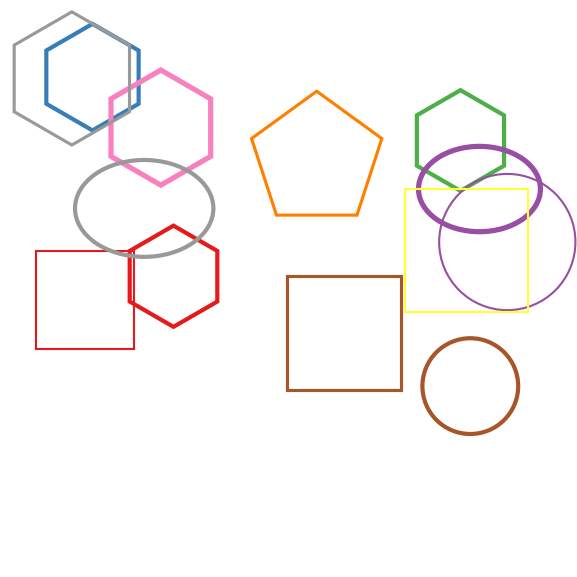[{"shape": "square", "thickness": 1, "radius": 0.43, "center": [0.147, 0.48]}, {"shape": "hexagon", "thickness": 2, "radius": 0.44, "center": [0.3, 0.521]}, {"shape": "hexagon", "thickness": 2, "radius": 0.46, "center": [0.16, 0.866]}, {"shape": "hexagon", "thickness": 2, "radius": 0.44, "center": [0.797, 0.756]}, {"shape": "circle", "thickness": 1, "radius": 0.59, "center": [0.878, 0.58]}, {"shape": "oval", "thickness": 2.5, "radius": 0.53, "center": [0.83, 0.672]}, {"shape": "pentagon", "thickness": 1.5, "radius": 0.59, "center": [0.548, 0.723]}, {"shape": "square", "thickness": 1, "radius": 0.54, "center": [0.808, 0.565]}, {"shape": "circle", "thickness": 2, "radius": 0.41, "center": [0.814, 0.331]}, {"shape": "square", "thickness": 1.5, "radius": 0.49, "center": [0.596, 0.422]}, {"shape": "hexagon", "thickness": 2.5, "radius": 0.5, "center": [0.278, 0.778]}, {"shape": "hexagon", "thickness": 1.5, "radius": 0.58, "center": [0.124, 0.863]}, {"shape": "oval", "thickness": 2, "radius": 0.6, "center": [0.25, 0.638]}]